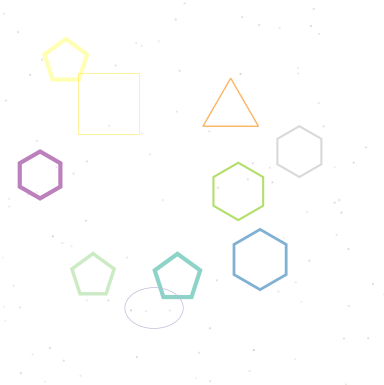[{"shape": "pentagon", "thickness": 3, "radius": 0.31, "center": [0.461, 0.279]}, {"shape": "pentagon", "thickness": 3, "radius": 0.29, "center": [0.171, 0.841]}, {"shape": "oval", "thickness": 0.5, "radius": 0.38, "center": [0.4, 0.2]}, {"shape": "hexagon", "thickness": 2, "radius": 0.39, "center": [0.676, 0.326]}, {"shape": "triangle", "thickness": 1, "radius": 0.42, "center": [0.599, 0.714]}, {"shape": "hexagon", "thickness": 1.5, "radius": 0.37, "center": [0.619, 0.503]}, {"shape": "hexagon", "thickness": 1.5, "radius": 0.33, "center": [0.778, 0.606]}, {"shape": "hexagon", "thickness": 3, "radius": 0.3, "center": [0.104, 0.546]}, {"shape": "pentagon", "thickness": 2.5, "radius": 0.29, "center": [0.242, 0.284]}, {"shape": "square", "thickness": 0.5, "radius": 0.39, "center": [0.283, 0.731]}]